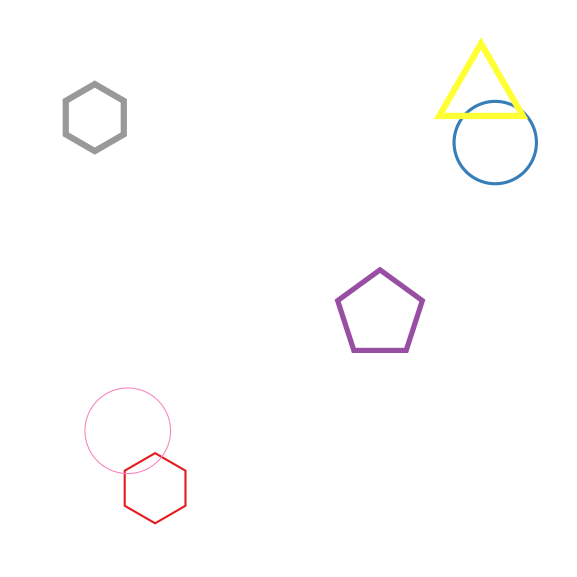[{"shape": "hexagon", "thickness": 1, "radius": 0.3, "center": [0.269, 0.154]}, {"shape": "circle", "thickness": 1.5, "radius": 0.36, "center": [0.858, 0.752]}, {"shape": "pentagon", "thickness": 2.5, "radius": 0.39, "center": [0.658, 0.455]}, {"shape": "triangle", "thickness": 3, "radius": 0.42, "center": [0.833, 0.84]}, {"shape": "circle", "thickness": 0.5, "radius": 0.37, "center": [0.221, 0.253]}, {"shape": "hexagon", "thickness": 3, "radius": 0.29, "center": [0.164, 0.796]}]